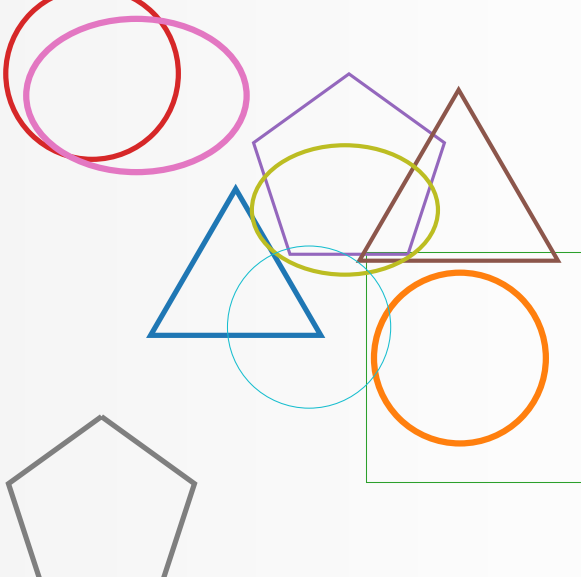[{"shape": "triangle", "thickness": 2.5, "radius": 0.85, "center": [0.405, 0.503]}, {"shape": "circle", "thickness": 3, "radius": 0.74, "center": [0.791, 0.379]}, {"shape": "square", "thickness": 0.5, "radius": 0.99, "center": [0.828, 0.364]}, {"shape": "circle", "thickness": 2.5, "radius": 0.74, "center": [0.158, 0.872]}, {"shape": "pentagon", "thickness": 1.5, "radius": 0.86, "center": [0.6, 0.699]}, {"shape": "triangle", "thickness": 2, "radius": 0.99, "center": [0.789, 0.646]}, {"shape": "oval", "thickness": 3, "radius": 0.95, "center": [0.235, 0.834]}, {"shape": "pentagon", "thickness": 2.5, "radius": 0.84, "center": [0.175, 0.11]}, {"shape": "oval", "thickness": 2, "radius": 0.8, "center": [0.593, 0.636]}, {"shape": "circle", "thickness": 0.5, "radius": 0.7, "center": [0.532, 0.433]}]